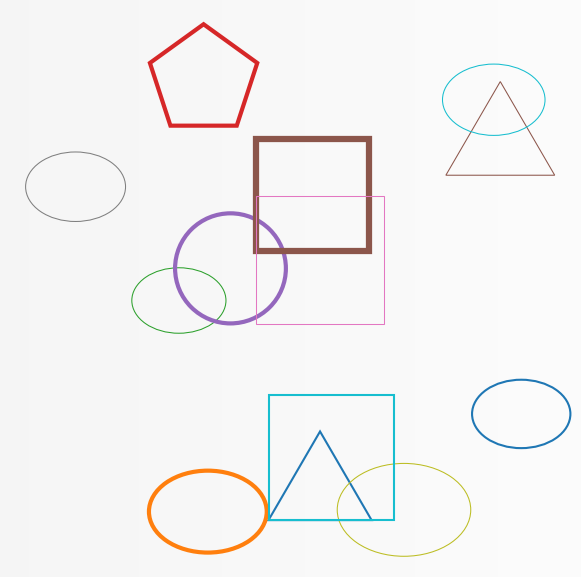[{"shape": "triangle", "thickness": 1, "radius": 0.51, "center": [0.551, 0.15]}, {"shape": "oval", "thickness": 1, "radius": 0.42, "center": [0.897, 0.282]}, {"shape": "oval", "thickness": 2, "radius": 0.51, "center": [0.358, 0.113]}, {"shape": "oval", "thickness": 0.5, "radius": 0.4, "center": [0.308, 0.479]}, {"shape": "pentagon", "thickness": 2, "radius": 0.49, "center": [0.35, 0.86]}, {"shape": "circle", "thickness": 2, "radius": 0.48, "center": [0.397, 0.534]}, {"shape": "triangle", "thickness": 0.5, "radius": 0.54, "center": [0.861, 0.75]}, {"shape": "square", "thickness": 3, "radius": 0.49, "center": [0.538, 0.661]}, {"shape": "square", "thickness": 0.5, "radius": 0.55, "center": [0.551, 0.549]}, {"shape": "oval", "thickness": 0.5, "radius": 0.43, "center": [0.13, 0.676]}, {"shape": "oval", "thickness": 0.5, "radius": 0.57, "center": [0.695, 0.116]}, {"shape": "square", "thickness": 1, "radius": 0.54, "center": [0.57, 0.207]}, {"shape": "oval", "thickness": 0.5, "radius": 0.44, "center": [0.849, 0.826]}]